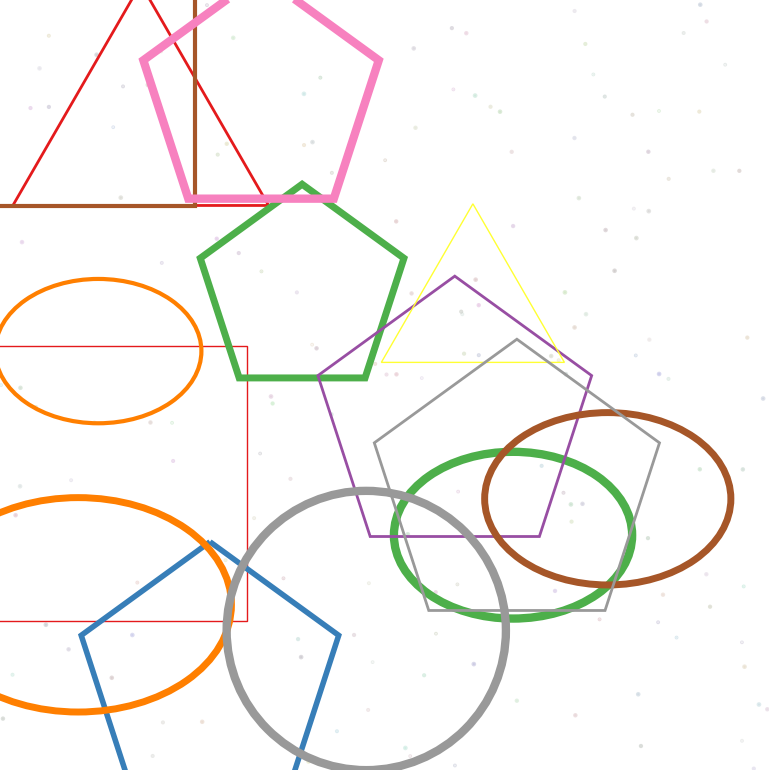[{"shape": "triangle", "thickness": 1, "radius": 0.96, "center": [0.183, 0.829]}, {"shape": "square", "thickness": 0.5, "radius": 0.89, "center": [0.143, 0.372]}, {"shape": "pentagon", "thickness": 2, "radius": 0.88, "center": [0.273, 0.121]}, {"shape": "pentagon", "thickness": 2.5, "radius": 0.7, "center": [0.392, 0.622]}, {"shape": "oval", "thickness": 3, "radius": 0.77, "center": [0.666, 0.305]}, {"shape": "pentagon", "thickness": 1, "radius": 0.93, "center": [0.591, 0.454]}, {"shape": "oval", "thickness": 1.5, "radius": 0.67, "center": [0.128, 0.544]}, {"shape": "oval", "thickness": 2.5, "radius": 0.99, "center": [0.102, 0.215]}, {"shape": "triangle", "thickness": 0.5, "radius": 0.69, "center": [0.614, 0.598]}, {"shape": "oval", "thickness": 2.5, "radius": 0.8, "center": [0.789, 0.352]}, {"shape": "square", "thickness": 1.5, "radius": 0.75, "center": [0.102, 0.883]}, {"shape": "pentagon", "thickness": 3, "radius": 0.8, "center": [0.339, 0.872]}, {"shape": "circle", "thickness": 3, "radius": 0.91, "center": [0.476, 0.181]}, {"shape": "pentagon", "thickness": 1, "radius": 0.97, "center": [0.671, 0.365]}]